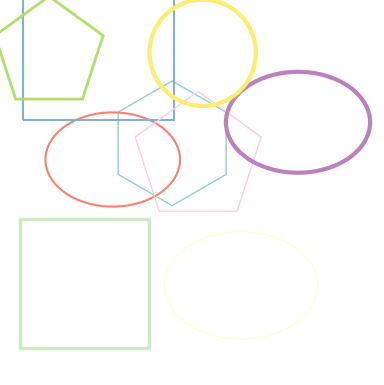[{"shape": "hexagon", "thickness": 1, "radius": 0.81, "center": [0.447, 0.628]}, {"shape": "oval", "thickness": 0.5, "radius": 1.0, "center": [0.626, 0.258]}, {"shape": "oval", "thickness": 1.5, "radius": 0.87, "center": [0.293, 0.586]}, {"shape": "square", "thickness": 1.5, "radius": 0.98, "center": [0.256, 0.885]}, {"shape": "pentagon", "thickness": 2, "radius": 0.74, "center": [0.127, 0.862]}, {"shape": "pentagon", "thickness": 1, "radius": 0.86, "center": [0.515, 0.591]}, {"shape": "oval", "thickness": 3, "radius": 0.94, "center": [0.774, 0.682]}, {"shape": "square", "thickness": 2.5, "radius": 0.84, "center": [0.219, 0.264]}, {"shape": "circle", "thickness": 3, "radius": 0.69, "center": [0.527, 0.863]}]